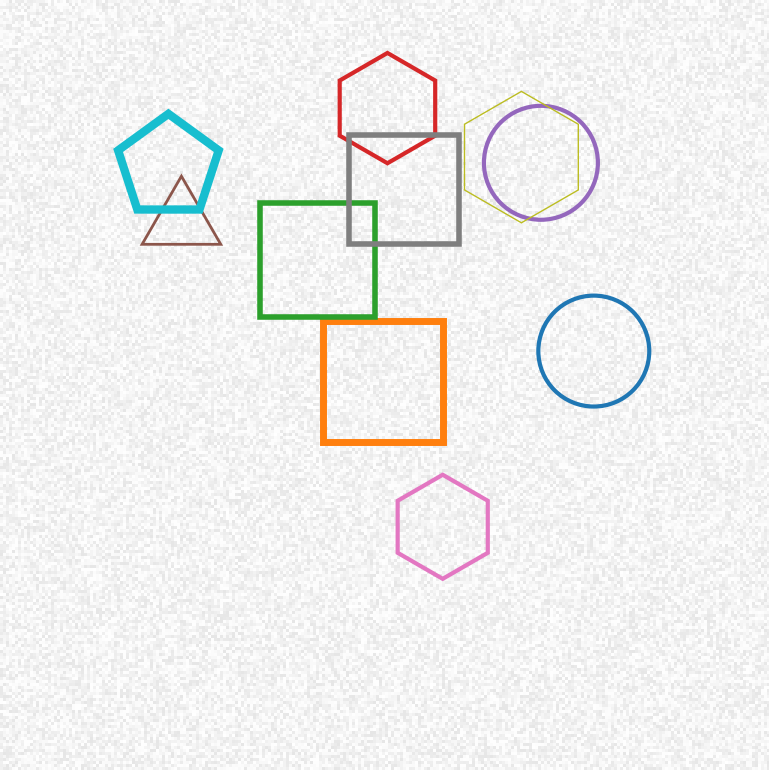[{"shape": "circle", "thickness": 1.5, "radius": 0.36, "center": [0.771, 0.544]}, {"shape": "square", "thickness": 2.5, "radius": 0.39, "center": [0.497, 0.505]}, {"shape": "square", "thickness": 2, "radius": 0.37, "center": [0.412, 0.662]}, {"shape": "hexagon", "thickness": 1.5, "radius": 0.36, "center": [0.503, 0.86]}, {"shape": "circle", "thickness": 1.5, "radius": 0.37, "center": [0.702, 0.789]}, {"shape": "triangle", "thickness": 1, "radius": 0.29, "center": [0.236, 0.712]}, {"shape": "hexagon", "thickness": 1.5, "radius": 0.34, "center": [0.575, 0.316]}, {"shape": "square", "thickness": 2, "radius": 0.36, "center": [0.524, 0.754]}, {"shape": "hexagon", "thickness": 0.5, "radius": 0.43, "center": [0.677, 0.796]}, {"shape": "pentagon", "thickness": 3, "radius": 0.34, "center": [0.219, 0.783]}]